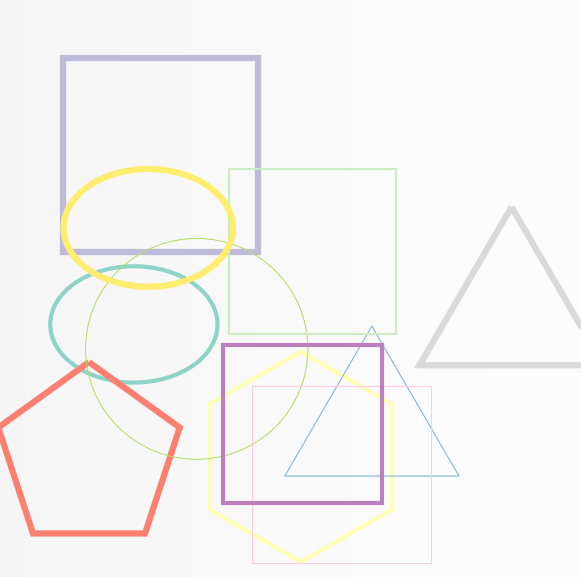[{"shape": "oval", "thickness": 2, "radius": 0.72, "center": [0.23, 0.437]}, {"shape": "hexagon", "thickness": 2, "radius": 0.91, "center": [0.517, 0.208]}, {"shape": "square", "thickness": 3, "radius": 0.84, "center": [0.277, 0.73]}, {"shape": "pentagon", "thickness": 3, "radius": 0.82, "center": [0.153, 0.208]}, {"shape": "triangle", "thickness": 0.5, "radius": 0.87, "center": [0.64, 0.261]}, {"shape": "circle", "thickness": 0.5, "radius": 0.96, "center": [0.338, 0.395]}, {"shape": "square", "thickness": 0.5, "radius": 0.77, "center": [0.588, 0.177]}, {"shape": "triangle", "thickness": 3, "radius": 0.91, "center": [0.88, 0.458]}, {"shape": "square", "thickness": 2, "radius": 0.68, "center": [0.521, 0.265]}, {"shape": "square", "thickness": 1, "radius": 0.72, "center": [0.538, 0.564]}, {"shape": "oval", "thickness": 3, "radius": 0.73, "center": [0.255, 0.605]}]